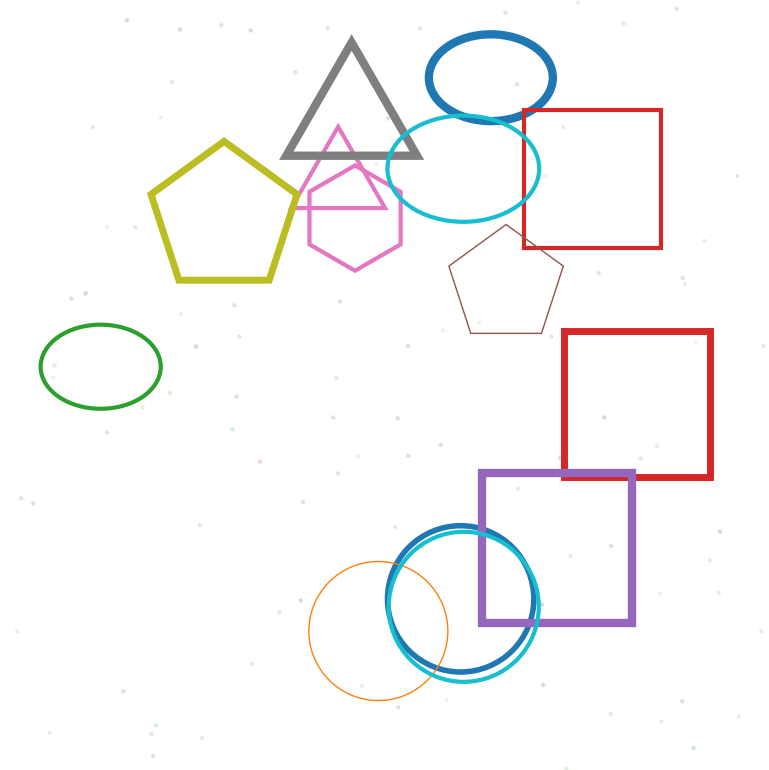[{"shape": "circle", "thickness": 2, "radius": 0.47, "center": [0.598, 0.222]}, {"shape": "oval", "thickness": 3, "radius": 0.4, "center": [0.637, 0.899]}, {"shape": "circle", "thickness": 0.5, "radius": 0.45, "center": [0.491, 0.18]}, {"shape": "oval", "thickness": 1.5, "radius": 0.39, "center": [0.131, 0.524]}, {"shape": "square", "thickness": 2.5, "radius": 0.47, "center": [0.827, 0.475]}, {"shape": "square", "thickness": 1.5, "radius": 0.45, "center": [0.769, 0.767]}, {"shape": "square", "thickness": 3, "radius": 0.49, "center": [0.724, 0.288]}, {"shape": "pentagon", "thickness": 0.5, "radius": 0.39, "center": [0.657, 0.63]}, {"shape": "hexagon", "thickness": 1.5, "radius": 0.34, "center": [0.461, 0.717]}, {"shape": "triangle", "thickness": 1.5, "radius": 0.35, "center": [0.439, 0.765]}, {"shape": "triangle", "thickness": 3, "radius": 0.49, "center": [0.457, 0.847]}, {"shape": "pentagon", "thickness": 2.5, "radius": 0.5, "center": [0.291, 0.717]}, {"shape": "oval", "thickness": 1.5, "radius": 0.49, "center": [0.602, 0.781]}, {"shape": "circle", "thickness": 1.5, "radius": 0.49, "center": [0.602, 0.212]}]